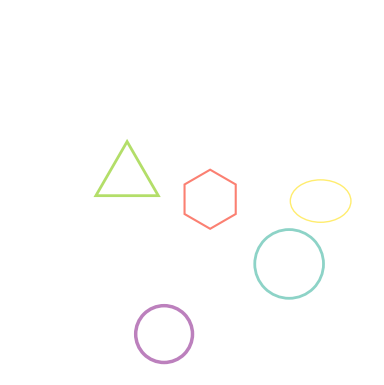[{"shape": "circle", "thickness": 2, "radius": 0.45, "center": [0.751, 0.314]}, {"shape": "hexagon", "thickness": 1.5, "radius": 0.38, "center": [0.546, 0.482]}, {"shape": "triangle", "thickness": 2, "radius": 0.47, "center": [0.33, 0.539]}, {"shape": "circle", "thickness": 2.5, "radius": 0.37, "center": [0.426, 0.132]}, {"shape": "oval", "thickness": 1, "radius": 0.39, "center": [0.833, 0.478]}]